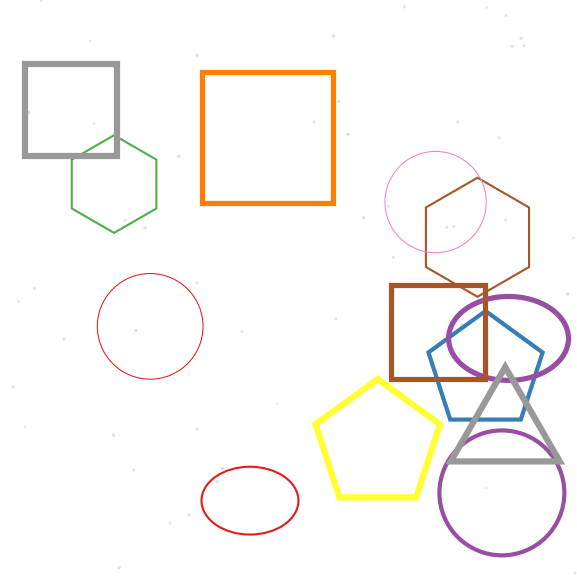[{"shape": "oval", "thickness": 1, "radius": 0.42, "center": [0.433, 0.132]}, {"shape": "circle", "thickness": 0.5, "radius": 0.46, "center": [0.26, 0.434]}, {"shape": "pentagon", "thickness": 2, "radius": 0.52, "center": [0.841, 0.357]}, {"shape": "hexagon", "thickness": 1, "radius": 0.42, "center": [0.198, 0.68]}, {"shape": "circle", "thickness": 2, "radius": 0.54, "center": [0.869, 0.146]}, {"shape": "oval", "thickness": 2.5, "radius": 0.52, "center": [0.881, 0.413]}, {"shape": "square", "thickness": 2.5, "radius": 0.57, "center": [0.464, 0.762]}, {"shape": "pentagon", "thickness": 3, "radius": 0.57, "center": [0.654, 0.229]}, {"shape": "square", "thickness": 2.5, "radius": 0.4, "center": [0.758, 0.424]}, {"shape": "hexagon", "thickness": 1, "radius": 0.52, "center": [0.827, 0.588]}, {"shape": "circle", "thickness": 0.5, "radius": 0.44, "center": [0.754, 0.649]}, {"shape": "square", "thickness": 3, "radius": 0.4, "center": [0.123, 0.809]}, {"shape": "triangle", "thickness": 3, "radius": 0.54, "center": [0.875, 0.255]}]